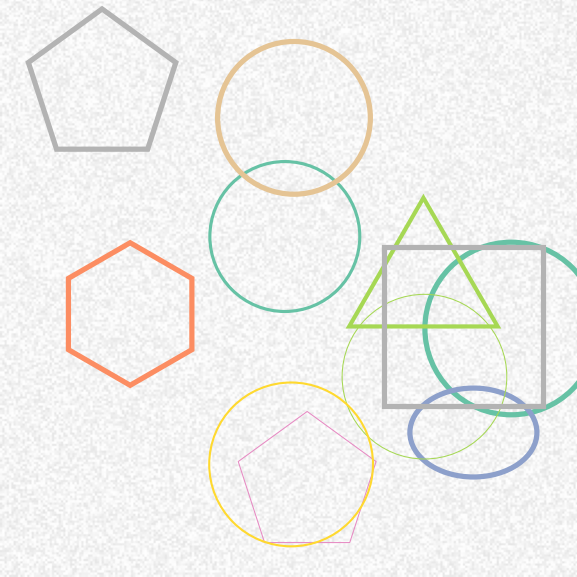[{"shape": "circle", "thickness": 1.5, "radius": 0.65, "center": [0.493, 0.59]}, {"shape": "circle", "thickness": 2.5, "radius": 0.75, "center": [0.885, 0.43]}, {"shape": "hexagon", "thickness": 2.5, "radius": 0.62, "center": [0.225, 0.455]}, {"shape": "oval", "thickness": 2.5, "radius": 0.55, "center": [0.82, 0.25]}, {"shape": "pentagon", "thickness": 0.5, "radius": 0.63, "center": [0.532, 0.161]}, {"shape": "triangle", "thickness": 2, "radius": 0.74, "center": [0.733, 0.508]}, {"shape": "circle", "thickness": 0.5, "radius": 0.71, "center": [0.735, 0.347]}, {"shape": "circle", "thickness": 1, "radius": 0.71, "center": [0.504, 0.195]}, {"shape": "circle", "thickness": 2.5, "radius": 0.66, "center": [0.509, 0.795]}, {"shape": "square", "thickness": 2.5, "radius": 0.69, "center": [0.802, 0.434]}, {"shape": "pentagon", "thickness": 2.5, "radius": 0.67, "center": [0.177, 0.849]}]